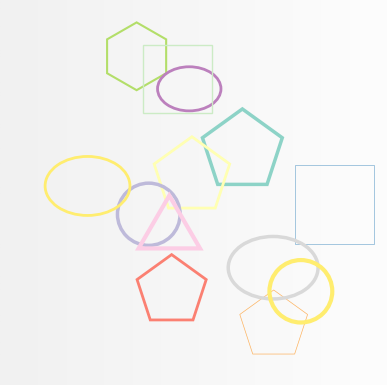[{"shape": "pentagon", "thickness": 2.5, "radius": 0.54, "center": [0.625, 0.609]}, {"shape": "pentagon", "thickness": 2, "radius": 0.51, "center": [0.495, 0.542]}, {"shape": "circle", "thickness": 2.5, "radius": 0.4, "center": [0.384, 0.443]}, {"shape": "pentagon", "thickness": 2, "radius": 0.47, "center": [0.443, 0.245]}, {"shape": "square", "thickness": 0.5, "radius": 0.51, "center": [0.864, 0.469]}, {"shape": "pentagon", "thickness": 0.5, "radius": 0.46, "center": [0.706, 0.155]}, {"shape": "hexagon", "thickness": 1.5, "radius": 0.44, "center": [0.353, 0.854]}, {"shape": "triangle", "thickness": 3, "radius": 0.46, "center": [0.437, 0.401]}, {"shape": "oval", "thickness": 2.5, "radius": 0.58, "center": [0.705, 0.305]}, {"shape": "oval", "thickness": 2, "radius": 0.41, "center": [0.488, 0.769]}, {"shape": "square", "thickness": 1, "radius": 0.44, "center": [0.458, 0.795]}, {"shape": "circle", "thickness": 3, "radius": 0.41, "center": [0.776, 0.243]}, {"shape": "oval", "thickness": 2, "radius": 0.55, "center": [0.226, 0.517]}]